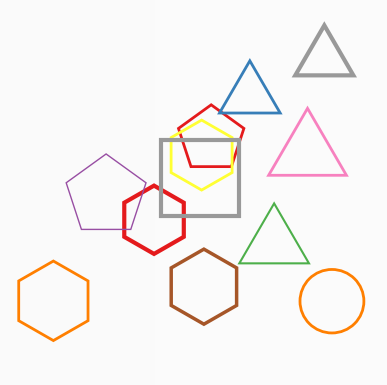[{"shape": "hexagon", "thickness": 3, "radius": 0.44, "center": [0.397, 0.429]}, {"shape": "pentagon", "thickness": 2, "radius": 0.44, "center": [0.545, 0.639]}, {"shape": "triangle", "thickness": 2, "radius": 0.45, "center": [0.645, 0.752]}, {"shape": "triangle", "thickness": 1.5, "radius": 0.52, "center": [0.707, 0.368]}, {"shape": "pentagon", "thickness": 1, "radius": 0.54, "center": [0.274, 0.492]}, {"shape": "circle", "thickness": 2, "radius": 0.41, "center": [0.857, 0.218]}, {"shape": "hexagon", "thickness": 2, "radius": 0.52, "center": [0.138, 0.219]}, {"shape": "hexagon", "thickness": 2, "radius": 0.45, "center": [0.52, 0.597]}, {"shape": "hexagon", "thickness": 2.5, "radius": 0.49, "center": [0.526, 0.255]}, {"shape": "triangle", "thickness": 2, "radius": 0.58, "center": [0.794, 0.603]}, {"shape": "triangle", "thickness": 3, "radius": 0.43, "center": [0.837, 0.848]}, {"shape": "square", "thickness": 3, "radius": 0.5, "center": [0.516, 0.538]}]